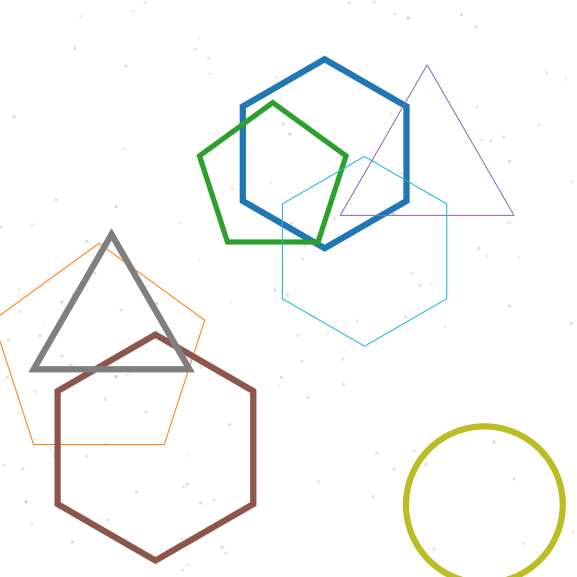[{"shape": "hexagon", "thickness": 3, "radius": 0.82, "center": [0.562, 0.733]}, {"shape": "pentagon", "thickness": 0.5, "radius": 0.96, "center": [0.171, 0.385]}, {"shape": "pentagon", "thickness": 2.5, "radius": 0.67, "center": [0.472, 0.688]}, {"shape": "triangle", "thickness": 0.5, "radius": 0.87, "center": [0.74, 0.713]}, {"shape": "hexagon", "thickness": 3, "radius": 0.98, "center": [0.269, 0.224]}, {"shape": "triangle", "thickness": 3, "radius": 0.78, "center": [0.193, 0.438]}, {"shape": "circle", "thickness": 3, "radius": 0.68, "center": [0.839, 0.125]}, {"shape": "hexagon", "thickness": 0.5, "radius": 0.82, "center": [0.631, 0.564]}]